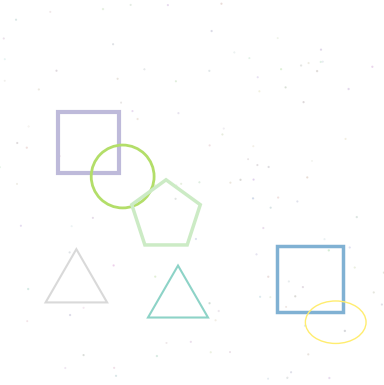[{"shape": "triangle", "thickness": 1.5, "radius": 0.45, "center": [0.462, 0.22]}, {"shape": "square", "thickness": 3, "radius": 0.39, "center": [0.231, 0.631]}, {"shape": "square", "thickness": 2.5, "radius": 0.43, "center": [0.805, 0.275]}, {"shape": "circle", "thickness": 2, "radius": 0.41, "center": [0.319, 0.542]}, {"shape": "triangle", "thickness": 1.5, "radius": 0.46, "center": [0.198, 0.261]}, {"shape": "pentagon", "thickness": 2.5, "radius": 0.47, "center": [0.431, 0.439]}, {"shape": "oval", "thickness": 1, "radius": 0.39, "center": [0.872, 0.163]}]